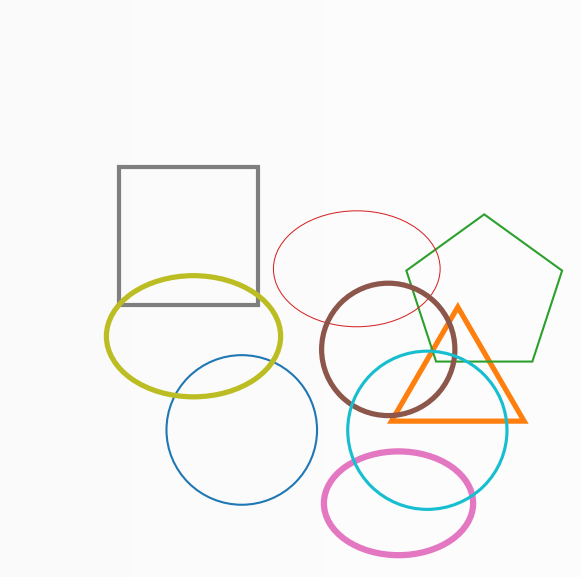[{"shape": "circle", "thickness": 1, "radius": 0.65, "center": [0.416, 0.255]}, {"shape": "triangle", "thickness": 2.5, "radius": 0.66, "center": [0.788, 0.336]}, {"shape": "pentagon", "thickness": 1, "radius": 0.7, "center": [0.833, 0.487]}, {"shape": "oval", "thickness": 0.5, "radius": 0.72, "center": [0.614, 0.534]}, {"shape": "circle", "thickness": 2.5, "radius": 0.57, "center": [0.668, 0.394]}, {"shape": "oval", "thickness": 3, "radius": 0.64, "center": [0.686, 0.128]}, {"shape": "square", "thickness": 2, "radius": 0.6, "center": [0.324, 0.59]}, {"shape": "oval", "thickness": 2.5, "radius": 0.75, "center": [0.333, 0.417]}, {"shape": "circle", "thickness": 1.5, "radius": 0.69, "center": [0.735, 0.254]}]